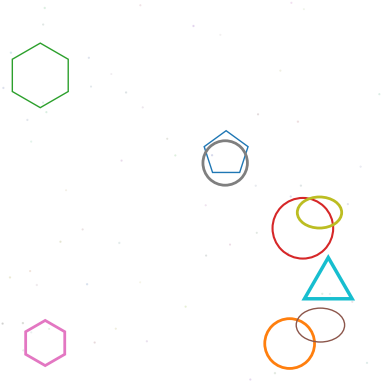[{"shape": "pentagon", "thickness": 1, "radius": 0.3, "center": [0.587, 0.601]}, {"shape": "circle", "thickness": 2, "radius": 0.32, "center": [0.752, 0.108]}, {"shape": "hexagon", "thickness": 1, "radius": 0.42, "center": [0.105, 0.804]}, {"shape": "circle", "thickness": 1.5, "radius": 0.39, "center": [0.787, 0.407]}, {"shape": "oval", "thickness": 1, "radius": 0.31, "center": [0.832, 0.156]}, {"shape": "hexagon", "thickness": 2, "radius": 0.29, "center": [0.117, 0.109]}, {"shape": "circle", "thickness": 2, "radius": 0.29, "center": [0.585, 0.577]}, {"shape": "oval", "thickness": 2, "radius": 0.29, "center": [0.83, 0.448]}, {"shape": "triangle", "thickness": 2.5, "radius": 0.36, "center": [0.853, 0.26]}]